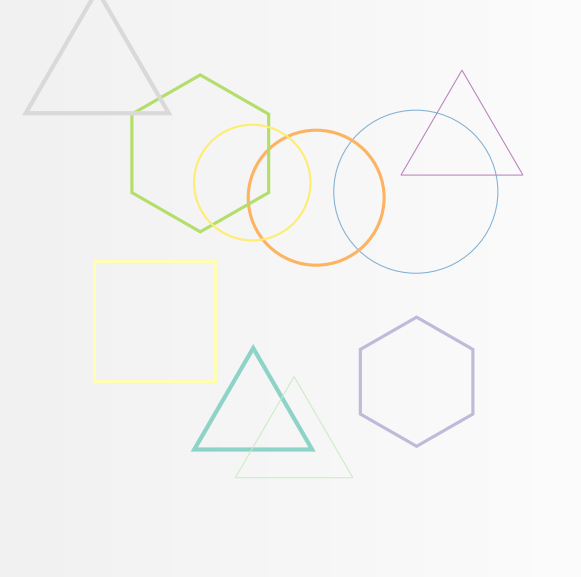[{"shape": "triangle", "thickness": 2, "radius": 0.59, "center": [0.436, 0.279]}, {"shape": "square", "thickness": 1.5, "radius": 0.52, "center": [0.265, 0.444]}, {"shape": "hexagon", "thickness": 1.5, "radius": 0.56, "center": [0.717, 0.338]}, {"shape": "circle", "thickness": 0.5, "radius": 0.71, "center": [0.715, 0.667]}, {"shape": "circle", "thickness": 1.5, "radius": 0.58, "center": [0.544, 0.657]}, {"shape": "hexagon", "thickness": 1.5, "radius": 0.68, "center": [0.345, 0.734]}, {"shape": "triangle", "thickness": 2, "radius": 0.71, "center": [0.167, 0.874]}, {"shape": "triangle", "thickness": 0.5, "radius": 0.61, "center": [0.795, 0.757]}, {"shape": "triangle", "thickness": 0.5, "radius": 0.58, "center": [0.506, 0.23]}, {"shape": "circle", "thickness": 1, "radius": 0.5, "center": [0.434, 0.683]}]